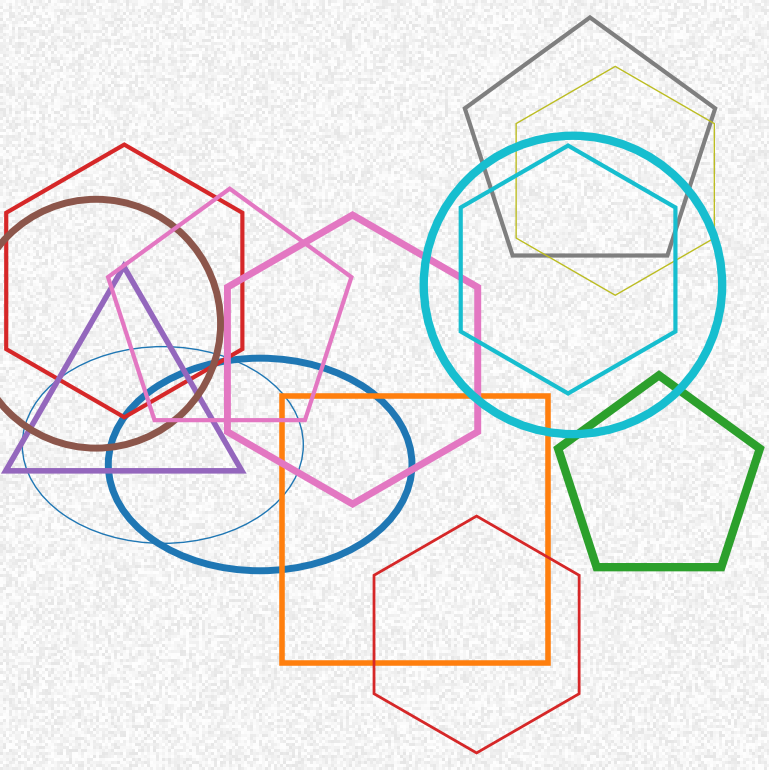[{"shape": "oval", "thickness": 0.5, "radius": 0.91, "center": [0.211, 0.422]}, {"shape": "oval", "thickness": 2.5, "radius": 0.99, "center": [0.338, 0.397]}, {"shape": "square", "thickness": 2, "radius": 0.87, "center": [0.539, 0.312]}, {"shape": "pentagon", "thickness": 3, "radius": 0.69, "center": [0.856, 0.375]}, {"shape": "hexagon", "thickness": 1.5, "radius": 0.89, "center": [0.161, 0.635]}, {"shape": "hexagon", "thickness": 1, "radius": 0.77, "center": [0.619, 0.176]}, {"shape": "triangle", "thickness": 2, "radius": 0.89, "center": [0.161, 0.477]}, {"shape": "circle", "thickness": 2.5, "radius": 0.81, "center": [0.125, 0.58]}, {"shape": "pentagon", "thickness": 1.5, "radius": 0.83, "center": [0.298, 0.589]}, {"shape": "hexagon", "thickness": 2.5, "radius": 0.94, "center": [0.458, 0.533]}, {"shape": "pentagon", "thickness": 1.5, "radius": 0.85, "center": [0.766, 0.806]}, {"shape": "hexagon", "thickness": 0.5, "radius": 0.74, "center": [0.799, 0.765]}, {"shape": "circle", "thickness": 3, "radius": 0.97, "center": [0.744, 0.63]}, {"shape": "hexagon", "thickness": 1.5, "radius": 0.8, "center": [0.738, 0.65]}]